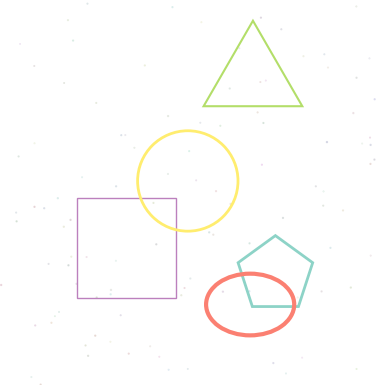[{"shape": "pentagon", "thickness": 2, "radius": 0.51, "center": [0.715, 0.286]}, {"shape": "oval", "thickness": 3, "radius": 0.57, "center": [0.65, 0.209]}, {"shape": "triangle", "thickness": 1.5, "radius": 0.74, "center": [0.657, 0.798]}, {"shape": "square", "thickness": 1, "radius": 0.64, "center": [0.328, 0.356]}, {"shape": "circle", "thickness": 2, "radius": 0.65, "center": [0.488, 0.53]}]